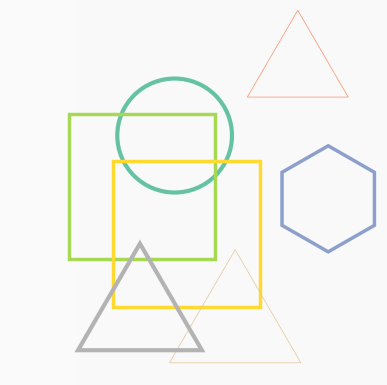[{"shape": "circle", "thickness": 3, "radius": 0.74, "center": [0.451, 0.648]}, {"shape": "triangle", "thickness": 0.5, "radius": 0.75, "center": [0.768, 0.823]}, {"shape": "hexagon", "thickness": 2.5, "radius": 0.69, "center": [0.847, 0.484]}, {"shape": "square", "thickness": 2.5, "radius": 0.94, "center": [0.366, 0.516]}, {"shape": "square", "thickness": 2.5, "radius": 0.95, "center": [0.482, 0.391]}, {"shape": "triangle", "thickness": 0.5, "radius": 0.98, "center": [0.607, 0.156]}, {"shape": "triangle", "thickness": 3, "radius": 0.92, "center": [0.361, 0.183]}]